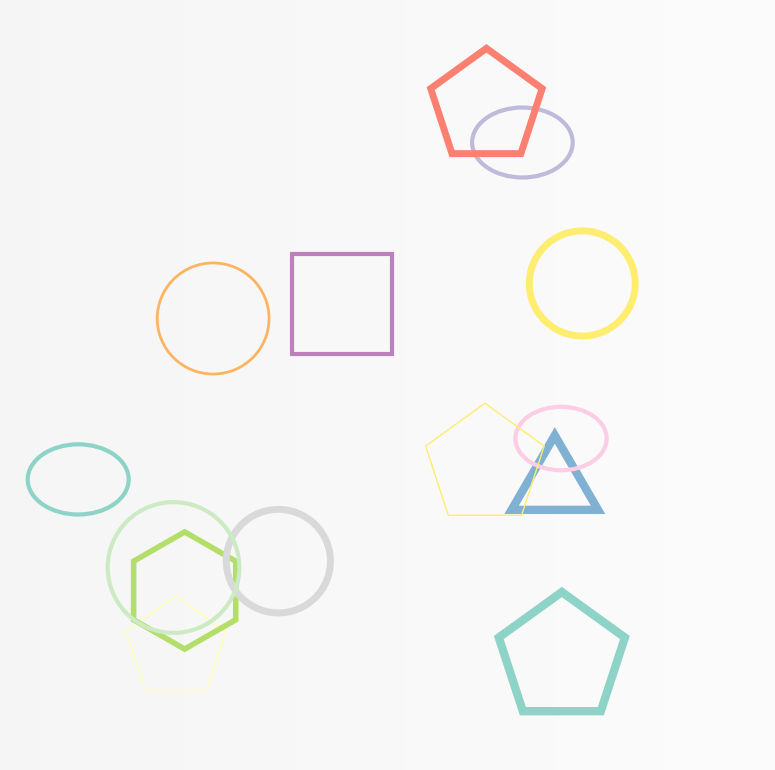[{"shape": "oval", "thickness": 1.5, "radius": 0.33, "center": [0.101, 0.377]}, {"shape": "pentagon", "thickness": 3, "radius": 0.43, "center": [0.725, 0.146]}, {"shape": "pentagon", "thickness": 0.5, "radius": 0.34, "center": [0.227, 0.159]}, {"shape": "oval", "thickness": 1.5, "radius": 0.32, "center": [0.674, 0.815]}, {"shape": "pentagon", "thickness": 2.5, "radius": 0.38, "center": [0.628, 0.862]}, {"shape": "triangle", "thickness": 3, "radius": 0.32, "center": [0.716, 0.37]}, {"shape": "circle", "thickness": 1, "radius": 0.36, "center": [0.275, 0.586]}, {"shape": "hexagon", "thickness": 2, "radius": 0.38, "center": [0.238, 0.233]}, {"shape": "oval", "thickness": 1.5, "radius": 0.29, "center": [0.724, 0.43]}, {"shape": "circle", "thickness": 2.5, "radius": 0.34, "center": [0.359, 0.271]}, {"shape": "square", "thickness": 1.5, "radius": 0.32, "center": [0.441, 0.605]}, {"shape": "circle", "thickness": 1.5, "radius": 0.42, "center": [0.224, 0.263]}, {"shape": "circle", "thickness": 2.5, "radius": 0.34, "center": [0.751, 0.632]}, {"shape": "pentagon", "thickness": 0.5, "radius": 0.4, "center": [0.626, 0.396]}]